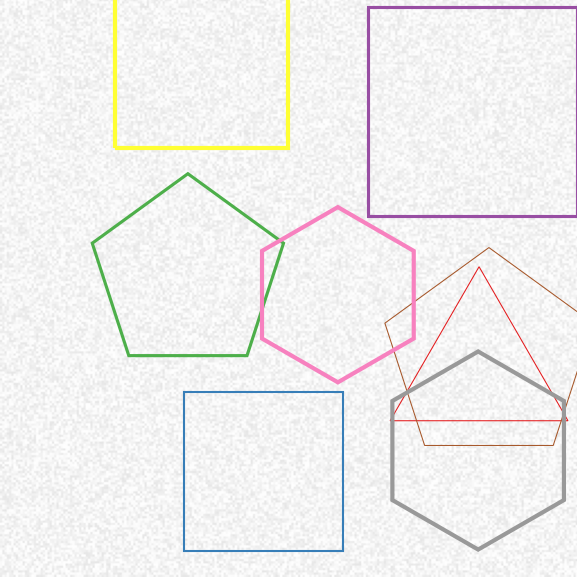[{"shape": "triangle", "thickness": 0.5, "radius": 0.89, "center": [0.83, 0.359]}, {"shape": "square", "thickness": 1, "radius": 0.69, "center": [0.456, 0.182]}, {"shape": "pentagon", "thickness": 1.5, "radius": 0.87, "center": [0.325, 0.524]}, {"shape": "square", "thickness": 1.5, "radius": 0.91, "center": [0.818, 0.807]}, {"shape": "square", "thickness": 2, "radius": 0.75, "center": [0.349, 0.893]}, {"shape": "pentagon", "thickness": 0.5, "radius": 0.95, "center": [0.847, 0.381]}, {"shape": "hexagon", "thickness": 2, "radius": 0.76, "center": [0.585, 0.489]}, {"shape": "hexagon", "thickness": 2, "radius": 0.86, "center": [0.828, 0.219]}]